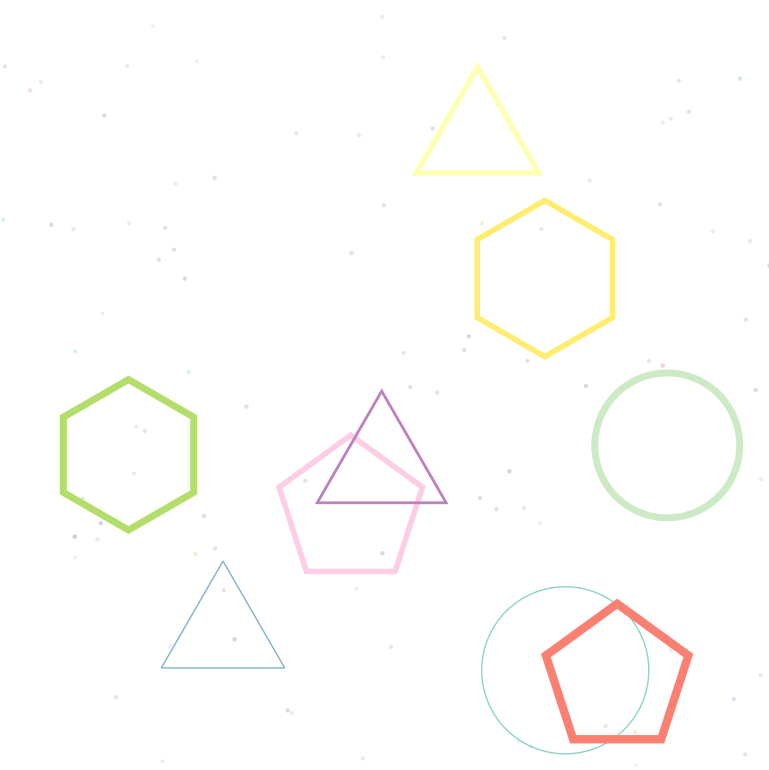[{"shape": "circle", "thickness": 0.5, "radius": 0.54, "center": [0.734, 0.129]}, {"shape": "triangle", "thickness": 2, "radius": 0.46, "center": [0.62, 0.821]}, {"shape": "pentagon", "thickness": 3, "radius": 0.49, "center": [0.801, 0.119]}, {"shape": "triangle", "thickness": 0.5, "radius": 0.46, "center": [0.29, 0.179]}, {"shape": "hexagon", "thickness": 2.5, "radius": 0.49, "center": [0.167, 0.409]}, {"shape": "pentagon", "thickness": 2, "radius": 0.49, "center": [0.456, 0.337]}, {"shape": "triangle", "thickness": 1, "radius": 0.48, "center": [0.496, 0.395]}, {"shape": "circle", "thickness": 2.5, "radius": 0.47, "center": [0.867, 0.422]}, {"shape": "hexagon", "thickness": 2, "radius": 0.51, "center": [0.708, 0.638]}]